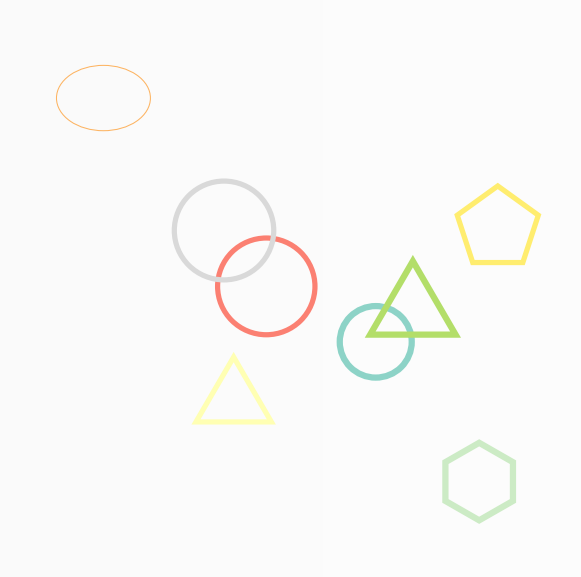[{"shape": "circle", "thickness": 3, "radius": 0.31, "center": [0.646, 0.407]}, {"shape": "triangle", "thickness": 2.5, "radius": 0.37, "center": [0.402, 0.306]}, {"shape": "circle", "thickness": 2.5, "radius": 0.42, "center": [0.458, 0.503]}, {"shape": "oval", "thickness": 0.5, "radius": 0.4, "center": [0.178, 0.829]}, {"shape": "triangle", "thickness": 3, "radius": 0.42, "center": [0.71, 0.462]}, {"shape": "circle", "thickness": 2.5, "radius": 0.43, "center": [0.385, 0.6]}, {"shape": "hexagon", "thickness": 3, "radius": 0.34, "center": [0.824, 0.165]}, {"shape": "pentagon", "thickness": 2.5, "radius": 0.37, "center": [0.856, 0.604]}]